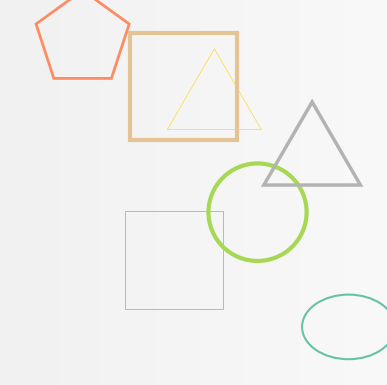[{"shape": "oval", "thickness": 1.5, "radius": 0.6, "center": [0.899, 0.151]}, {"shape": "pentagon", "thickness": 2, "radius": 0.63, "center": [0.213, 0.899]}, {"shape": "square", "thickness": 0.5, "radius": 0.64, "center": [0.448, 0.325]}, {"shape": "circle", "thickness": 3, "radius": 0.63, "center": [0.665, 0.449]}, {"shape": "triangle", "thickness": 0.5, "radius": 0.7, "center": [0.553, 0.733]}, {"shape": "square", "thickness": 3, "radius": 0.69, "center": [0.473, 0.776]}, {"shape": "triangle", "thickness": 2.5, "radius": 0.72, "center": [0.806, 0.591]}]